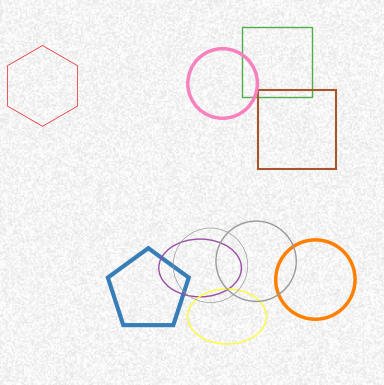[{"shape": "hexagon", "thickness": 0.5, "radius": 0.52, "center": [0.11, 0.777]}, {"shape": "pentagon", "thickness": 3, "radius": 0.55, "center": [0.385, 0.245]}, {"shape": "square", "thickness": 1, "radius": 0.46, "center": [0.72, 0.838]}, {"shape": "oval", "thickness": 1, "radius": 0.54, "center": [0.52, 0.304]}, {"shape": "circle", "thickness": 2.5, "radius": 0.52, "center": [0.819, 0.274]}, {"shape": "oval", "thickness": 1, "radius": 0.51, "center": [0.59, 0.178]}, {"shape": "square", "thickness": 1.5, "radius": 0.51, "center": [0.771, 0.664]}, {"shape": "circle", "thickness": 2.5, "radius": 0.45, "center": [0.578, 0.783]}, {"shape": "circle", "thickness": 1, "radius": 0.52, "center": [0.665, 0.321]}, {"shape": "circle", "thickness": 0.5, "radius": 0.48, "center": [0.547, 0.311]}]